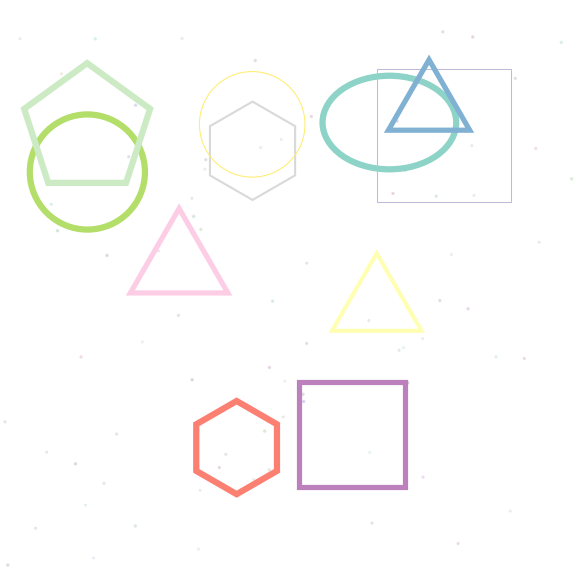[{"shape": "oval", "thickness": 3, "radius": 0.58, "center": [0.674, 0.787]}, {"shape": "triangle", "thickness": 2, "radius": 0.45, "center": [0.652, 0.471]}, {"shape": "square", "thickness": 0.5, "radius": 0.58, "center": [0.769, 0.764]}, {"shape": "hexagon", "thickness": 3, "radius": 0.4, "center": [0.41, 0.224]}, {"shape": "triangle", "thickness": 2.5, "radius": 0.41, "center": [0.743, 0.814]}, {"shape": "circle", "thickness": 3, "radius": 0.5, "center": [0.151, 0.701]}, {"shape": "triangle", "thickness": 2.5, "radius": 0.49, "center": [0.31, 0.541]}, {"shape": "hexagon", "thickness": 1, "radius": 0.43, "center": [0.437, 0.738]}, {"shape": "square", "thickness": 2.5, "radius": 0.46, "center": [0.609, 0.247]}, {"shape": "pentagon", "thickness": 3, "radius": 0.57, "center": [0.151, 0.775]}, {"shape": "circle", "thickness": 0.5, "radius": 0.46, "center": [0.437, 0.784]}]